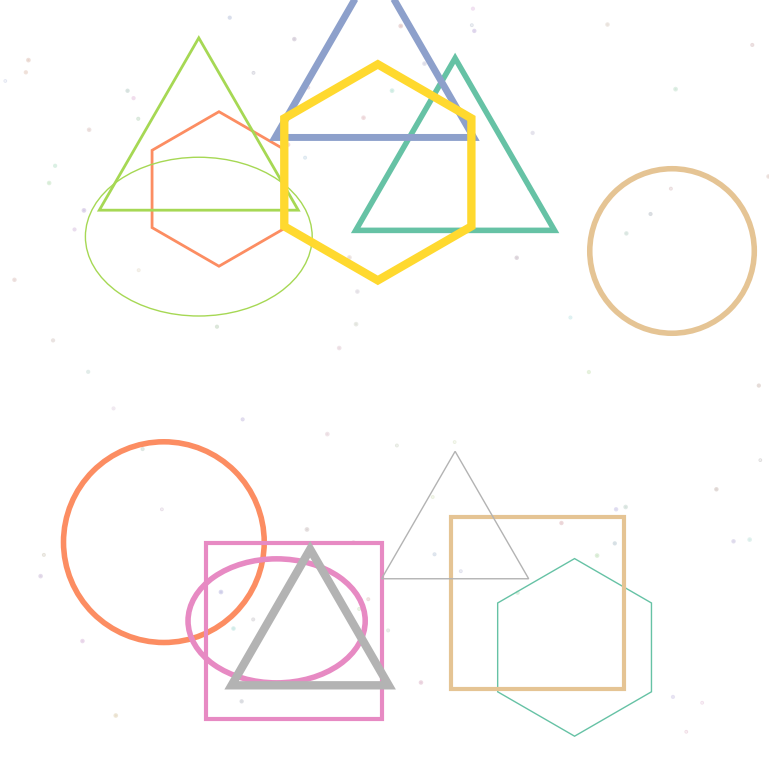[{"shape": "hexagon", "thickness": 0.5, "radius": 0.58, "center": [0.746, 0.159]}, {"shape": "triangle", "thickness": 2, "radius": 0.75, "center": [0.591, 0.775]}, {"shape": "hexagon", "thickness": 1, "radius": 0.5, "center": [0.284, 0.755]}, {"shape": "circle", "thickness": 2, "radius": 0.65, "center": [0.213, 0.296]}, {"shape": "triangle", "thickness": 2.5, "radius": 0.74, "center": [0.486, 0.896]}, {"shape": "oval", "thickness": 2, "radius": 0.58, "center": [0.359, 0.194]}, {"shape": "square", "thickness": 1.5, "radius": 0.57, "center": [0.381, 0.181]}, {"shape": "triangle", "thickness": 1, "radius": 0.75, "center": [0.258, 0.802]}, {"shape": "oval", "thickness": 0.5, "radius": 0.74, "center": [0.258, 0.693]}, {"shape": "hexagon", "thickness": 3, "radius": 0.7, "center": [0.491, 0.776]}, {"shape": "square", "thickness": 1.5, "radius": 0.56, "center": [0.698, 0.217]}, {"shape": "circle", "thickness": 2, "radius": 0.53, "center": [0.873, 0.674]}, {"shape": "triangle", "thickness": 3, "radius": 0.59, "center": [0.403, 0.169]}, {"shape": "triangle", "thickness": 0.5, "radius": 0.55, "center": [0.591, 0.304]}]